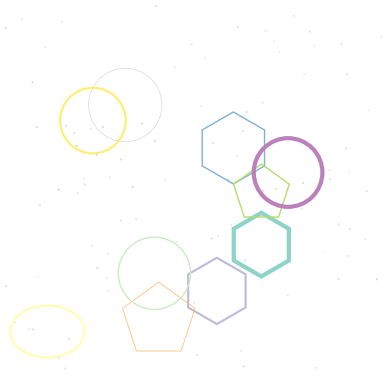[{"shape": "hexagon", "thickness": 3, "radius": 0.41, "center": [0.679, 0.365]}, {"shape": "oval", "thickness": 1.5, "radius": 0.48, "center": [0.123, 0.139]}, {"shape": "hexagon", "thickness": 1.5, "radius": 0.43, "center": [0.563, 0.244]}, {"shape": "hexagon", "thickness": 1, "radius": 0.47, "center": [0.606, 0.616]}, {"shape": "pentagon", "thickness": 0.5, "radius": 0.49, "center": [0.412, 0.168]}, {"shape": "pentagon", "thickness": 1, "radius": 0.38, "center": [0.679, 0.498]}, {"shape": "circle", "thickness": 0.5, "radius": 0.48, "center": [0.325, 0.727]}, {"shape": "circle", "thickness": 3, "radius": 0.45, "center": [0.748, 0.552]}, {"shape": "circle", "thickness": 1, "radius": 0.47, "center": [0.401, 0.29]}, {"shape": "circle", "thickness": 1.5, "radius": 0.43, "center": [0.241, 0.687]}]